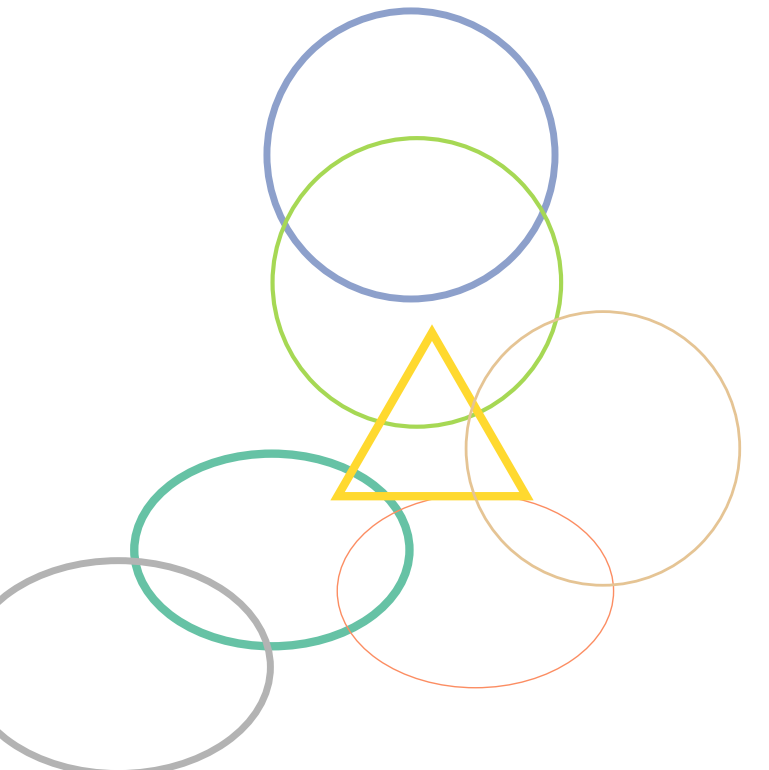[{"shape": "oval", "thickness": 3, "radius": 0.89, "center": [0.353, 0.286]}, {"shape": "oval", "thickness": 0.5, "radius": 0.9, "center": [0.617, 0.232]}, {"shape": "circle", "thickness": 2.5, "radius": 0.94, "center": [0.534, 0.799]}, {"shape": "circle", "thickness": 1.5, "radius": 0.94, "center": [0.541, 0.633]}, {"shape": "triangle", "thickness": 3, "radius": 0.71, "center": [0.561, 0.426]}, {"shape": "circle", "thickness": 1, "radius": 0.89, "center": [0.783, 0.418]}, {"shape": "oval", "thickness": 2.5, "radius": 0.99, "center": [0.154, 0.134]}]